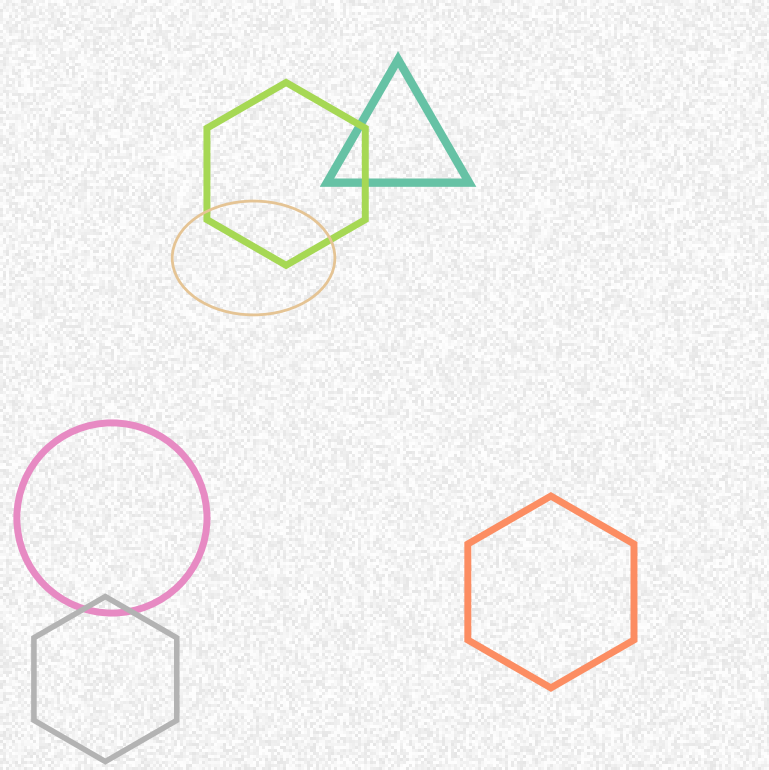[{"shape": "triangle", "thickness": 3, "radius": 0.53, "center": [0.517, 0.816]}, {"shape": "hexagon", "thickness": 2.5, "radius": 0.62, "center": [0.715, 0.231]}, {"shape": "circle", "thickness": 2.5, "radius": 0.62, "center": [0.145, 0.327]}, {"shape": "hexagon", "thickness": 2.5, "radius": 0.59, "center": [0.372, 0.774]}, {"shape": "oval", "thickness": 1, "radius": 0.53, "center": [0.329, 0.665]}, {"shape": "hexagon", "thickness": 2, "radius": 0.54, "center": [0.137, 0.118]}]